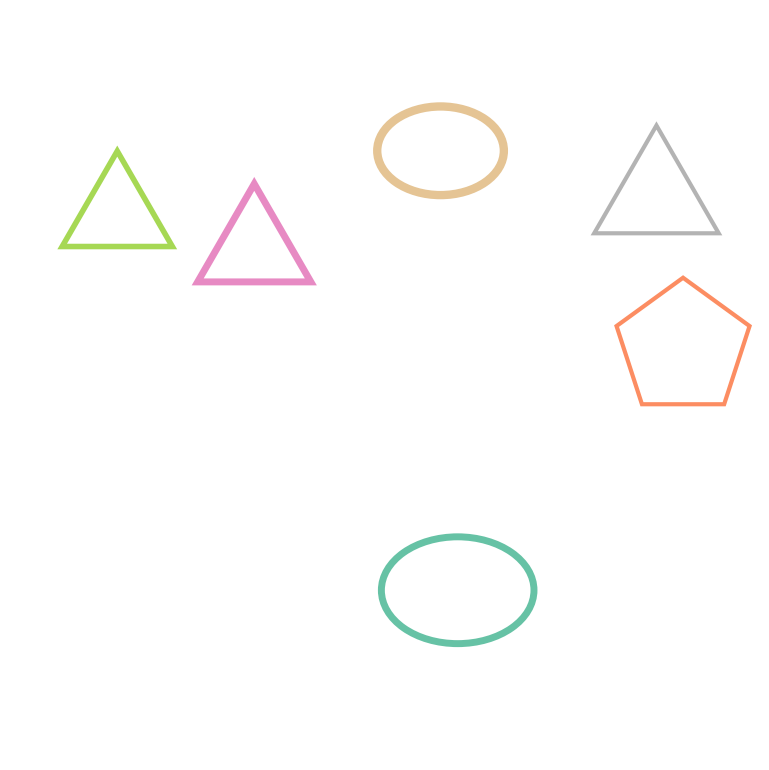[{"shape": "oval", "thickness": 2.5, "radius": 0.5, "center": [0.594, 0.233]}, {"shape": "pentagon", "thickness": 1.5, "radius": 0.45, "center": [0.887, 0.548]}, {"shape": "triangle", "thickness": 2.5, "radius": 0.42, "center": [0.33, 0.676]}, {"shape": "triangle", "thickness": 2, "radius": 0.41, "center": [0.152, 0.721]}, {"shape": "oval", "thickness": 3, "radius": 0.41, "center": [0.572, 0.804]}, {"shape": "triangle", "thickness": 1.5, "radius": 0.47, "center": [0.853, 0.744]}]